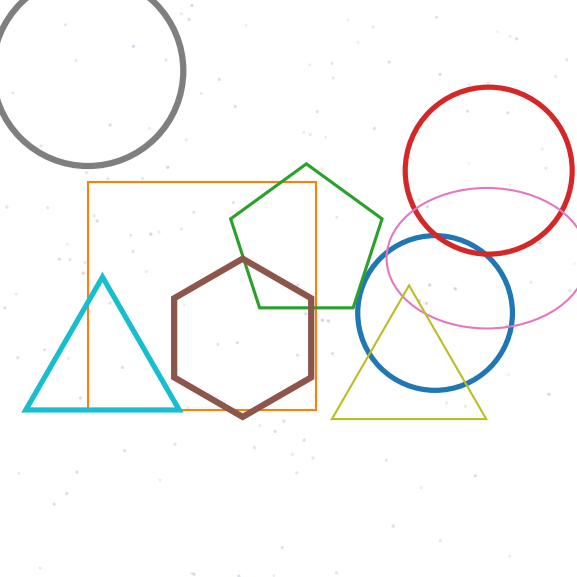[{"shape": "circle", "thickness": 2.5, "radius": 0.67, "center": [0.753, 0.457]}, {"shape": "square", "thickness": 1, "radius": 0.98, "center": [0.35, 0.487]}, {"shape": "pentagon", "thickness": 1.5, "radius": 0.69, "center": [0.531, 0.578]}, {"shape": "circle", "thickness": 2.5, "radius": 0.72, "center": [0.846, 0.704]}, {"shape": "hexagon", "thickness": 3, "radius": 0.69, "center": [0.42, 0.414]}, {"shape": "oval", "thickness": 1, "radius": 0.87, "center": [0.843, 0.552]}, {"shape": "circle", "thickness": 3, "radius": 0.82, "center": [0.152, 0.877]}, {"shape": "triangle", "thickness": 1, "radius": 0.77, "center": [0.708, 0.351]}, {"shape": "triangle", "thickness": 2.5, "radius": 0.77, "center": [0.177, 0.366]}]